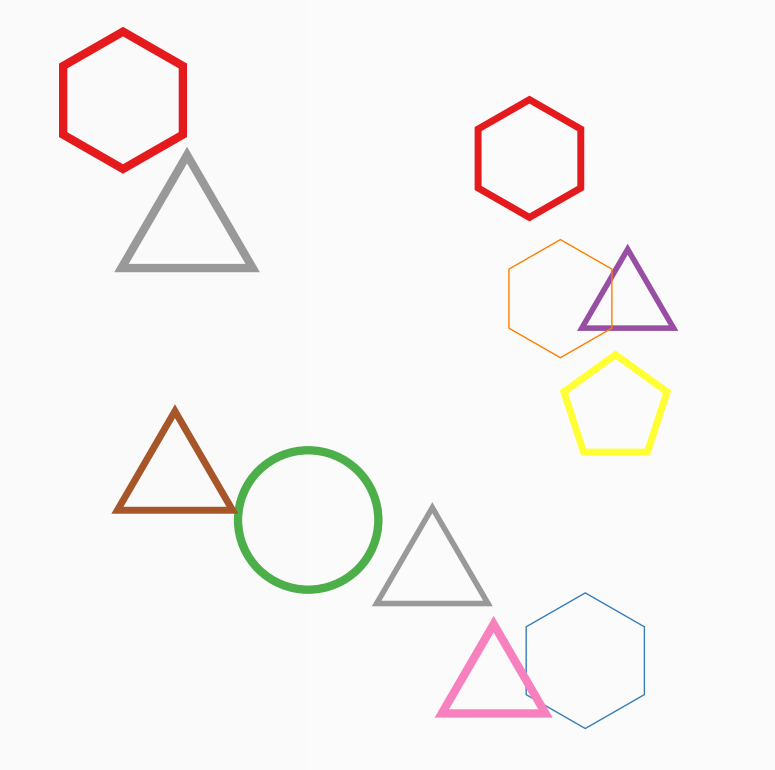[{"shape": "hexagon", "thickness": 2.5, "radius": 0.38, "center": [0.683, 0.794]}, {"shape": "hexagon", "thickness": 3, "radius": 0.45, "center": [0.159, 0.87]}, {"shape": "hexagon", "thickness": 0.5, "radius": 0.44, "center": [0.755, 0.142]}, {"shape": "circle", "thickness": 3, "radius": 0.45, "center": [0.398, 0.325]}, {"shape": "triangle", "thickness": 2, "radius": 0.34, "center": [0.81, 0.608]}, {"shape": "hexagon", "thickness": 0.5, "radius": 0.38, "center": [0.723, 0.612]}, {"shape": "pentagon", "thickness": 2.5, "radius": 0.35, "center": [0.794, 0.469]}, {"shape": "triangle", "thickness": 2.5, "radius": 0.43, "center": [0.226, 0.38]}, {"shape": "triangle", "thickness": 3, "radius": 0.39, "center": [0.637, 0.112]}, {"shape": "triangle", "thickness": 2, "radius": 0.41, "center": [0.558, 0.258]}, {"shape": "triangle", "thickness": 3, "radius": 0.49, "center": [0.241, 0.701]}]